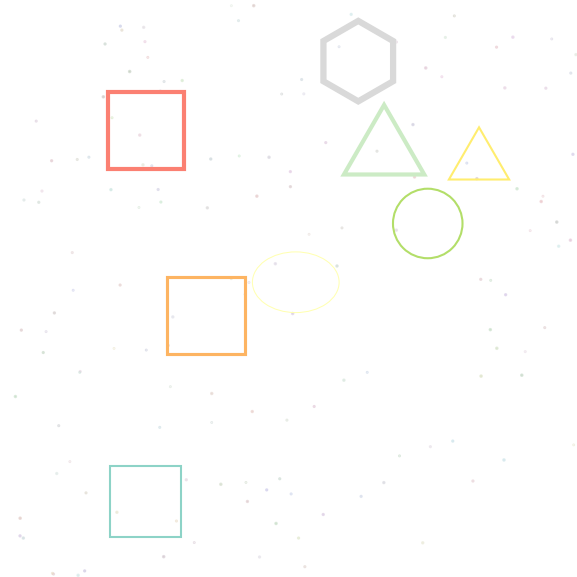[{"shape": "square", "thickness": 1, "radius": 0.31, "center": [0.253, 0.131]}, {"shape": "oval", "thickness": 0.5, "radius": 0.38, "center": [0.512, 0.51]}, {"shape": "square", "thickness": 2, "radius": 0.33, "center": [0.253, 0.773]}, {"shape": "square", "thickness": 1.5, "radius": 0.34, "center": [0.357, 0.452]}, {"shape": "circle", "thickness": 1, "radius": 0.3, "center": [0.741, 0.612]}, {"shape": "hexagon", "thickness": 3, "radius": 0.35, "center": [0.62, 0.893]}, {"shape": "triangle", "thickness": 2, "radius": 0.4, "center": [0.665, 0.737]}, {"shape": "triangle", "thickness": 1, "radius": 0.3, "center": [0.829, 0.718]}]